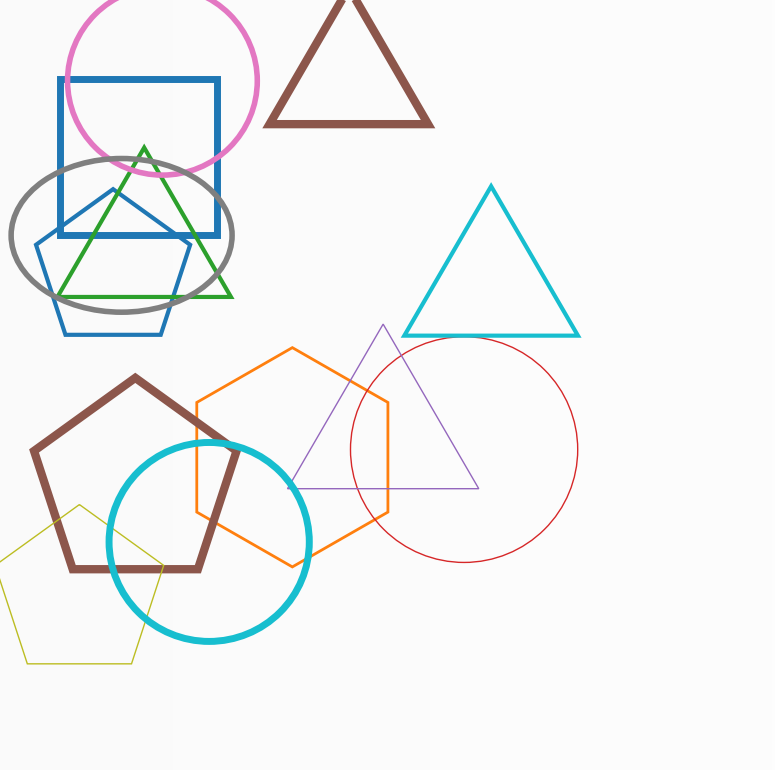[{"shape": "pentagon", "thickness": 1.5, "radius": 0.52, "center": [0.146, 0.65]}, {"shape": "square", "thickness": 2.5, "radius": 0.51, "center": [0.179, 0.796]}, {"shape": "hexagon", "thickness": 1, "radius": 0.71, "center": [0.377, 0.406]}, {"shape": "triangle", "thickness": 1.5, "radius": 0.65, "center": [0.186, 0.679]}, {"shape": "circle", "thickness": 0.5, "radius": 0.73, "center": [0.599, 0.416]}, {"shape": "triangle", "thickness": 0.5, "radius": 0.71, "center": [0.494, 0.437]}, {"shape": "triangle", "thickness": 3, "radius": 0.59, "center": [0.45, 0.898]}, {"shape": "pentagon", "thickness": 3, "radius": 0.69, "center": [0.175, 0.372]}, {"shape": "circle", "thickness": 2, "radius": 0.61, "center": [0.21, 0.895]}, {"shape": "oval", "thickness": 2, "radius": 0.71, "center": [0.157, 0.694]}, {"shape": "pentagon", "thickness": 0.5, "radius": 0.57, "center": [0.102, 0.23]}, {"shape": "circle", "thickness": 2.5, "radius": 0.65, "center": [0.27, 0.296]}, {"shape": "triangle", "thickness": 1.5, "radius": 0.65, "center": [0.634, 0.629]}]